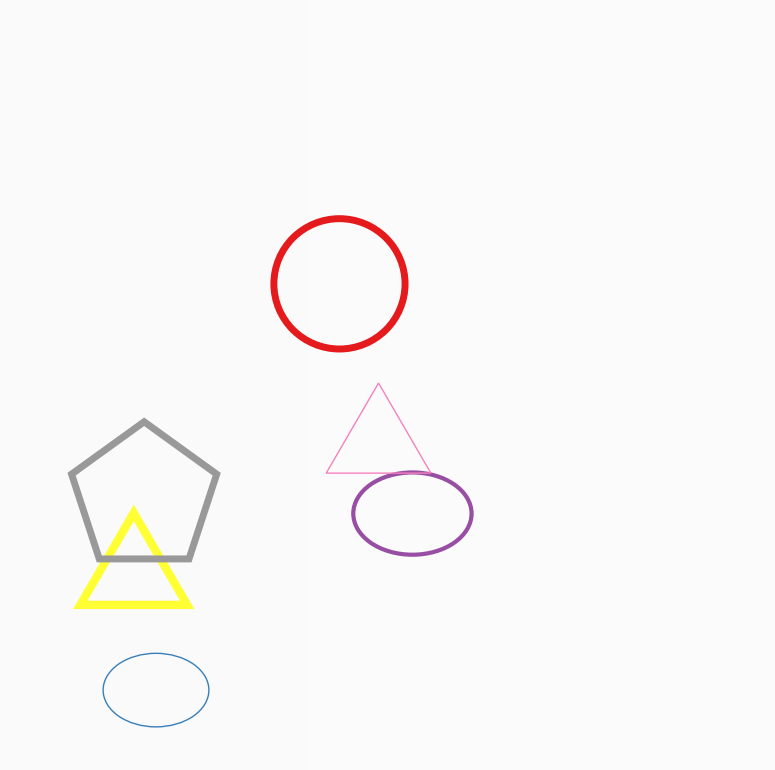[{"shape": "circle", "thickness": 2.5, "radius": 0.42, "center": [0.438, 0.631]}, {"shape": "oval", "thickness": 0.5, "radius": 0.34, "center": [0.201, 0.104]}, {"shape": "oval", "thickness": 1.5, "radius": 0.38, "center": [0.532, 0.333]}, {"shape": "triangle", "thickness": 3, "radius": 0.4, "center": [0.173, 0.254]}, {"shape": "triangle", "thickness": 0.5, "radius": 0.39, "center": [0.488, 0.425]}, {"shape": "pentagon", "thickness": 2.5, "radius": 0.49, "center": [0.186, 0.354]}]